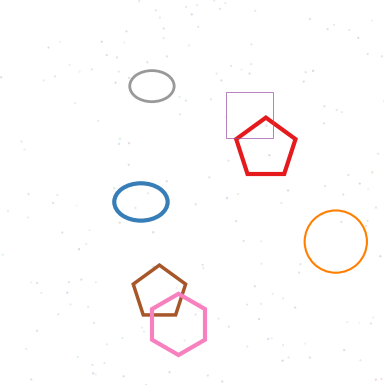[{"shape": "pentagon", "thickness": 3, "radius": 0.4, "center": [0.691, 0.614]}, {"shape": "oval", "thickness": 3, "radius": 0.35, "center": [0.366, 0.475]}, {"shape": "square", "thickness": 0.5, "radius": 0.3, "center": [0.647, 0.701]}, {"shape": "circle", "thickness": 1.5, "radius": 0.4, "center": [0.872, 0.373]}, {"shape": "pentagon", "thickness": 2.5, "radius": 0.36, "center": [0.414, 0.24]}, {"shape": "hexagon", "thickness": 3, "radius": 0.4, "center": [0.464, 0.157]}, {"shape": "oval", "thickness": 2, "radius": 0.29, "center": [0.395, 0.776]}]